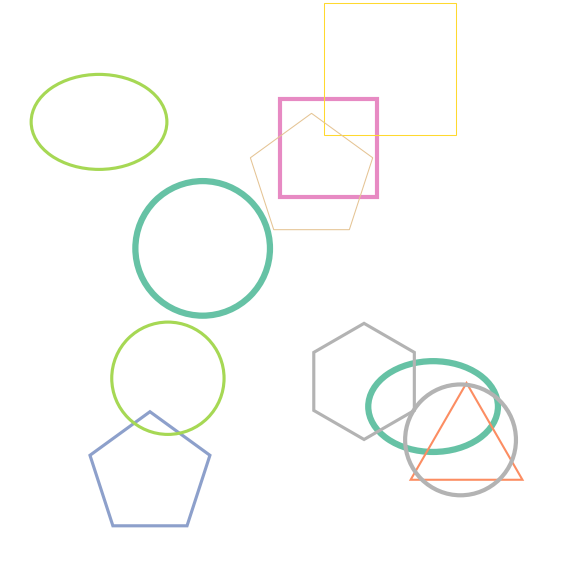[{"shape": "circle", "thickness": 3, "radius": 0.58, "center": [0.351, 0.569]}, {"shape": "oval", "thickness": 3, "radius": 0.56, "center": [0.75, 0.295]}, {"shape": "triangle", "thickness": 1, "radius": 0.56, "center": [0.808, 0.224]}, {"shape": "pentagon", "thickness": 1.5, "radius": 0.55, "center": [0.26, 0.177]}, {"shape": "square", "thickness": 2, "radius": 0.42, "center": [0.569, 0.742]}, {"shape": "oval", "thickness": 1.5, "radius": 0.59, "center": [0.171, 0.788]}, {"shape": "circle", "thickness": 1.5, "radius": 0.49, "center": [0.291, 0.344]}, {"shape": "square", "thickness": 0.5, "radius": 0.57, "center": [0.675, 0.879]}, {"shape": "pentagon", "thickness": 0.5, "radius": 0.56, "center": [0.539, 0.692]}, {"shape": "hexagon", "thickness": 1.5, "radius": 0.5, "center": [0.63, 0.339]}, {"shape": "circle", "thickness": 2, "radius": 0.48, "center": [0.797, 0.237]}]